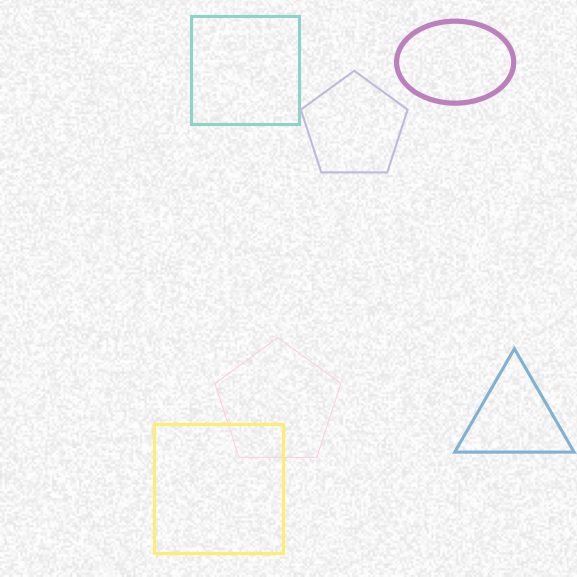[{"shape": "square", "thickness": 1.5, "radius": 0.47, "center": [0.424, 0.878]}, {"shape": "pentagon", "thickness": 1, "radius": 0.49, "center": [0.613, 0.779]}, {"shape": "triangle", "thickness": 1.5, "radius": 0.6, "center": [0.891, 0.276]}, {"shape": "pentagon", "thickness": 0.5, "radius": 0.57, "center": [0.481, 0.3]}, {"shape": "oval", "thickness": 2.5, "radius": 0.51, "center": [0.788, 0.891]}, {"shape": "square", "thickness": 1.5, "radius": 0.56, "center": [0.378, 0.153]}]